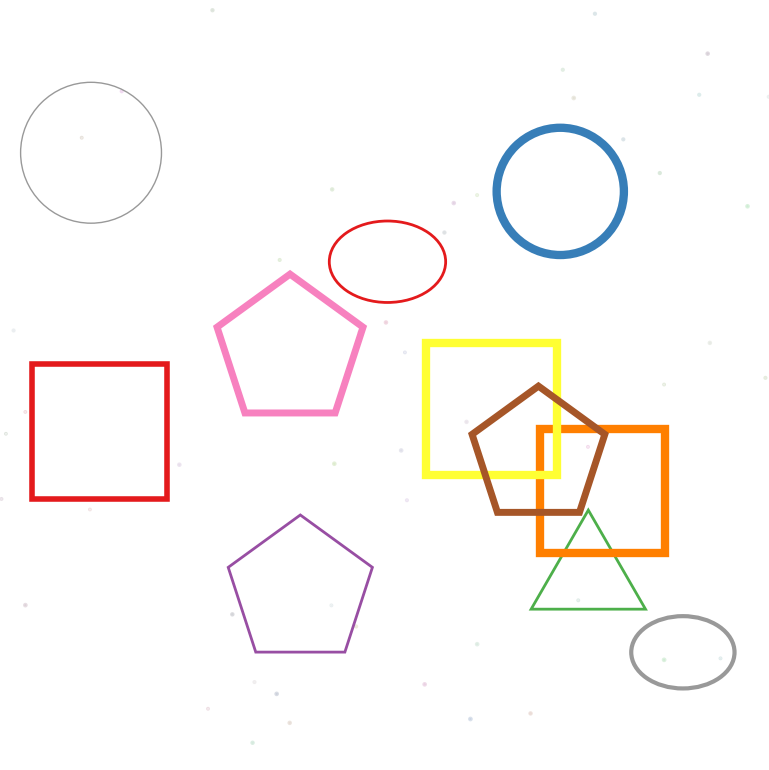[{"shape": "oval", "thickness": 1, "radius": 0.38, "center": [0.503, 0.66]}, {"shape": "square", "thickness": 2, "radius": 0.44, "center": [0.129, 0.439]}, {"shape": "circle", "thickness": 3, "radius": 0.41, "center": [0.728, 0.751]}, {"shape": "triangle", "thickness": 1, "radius": 0.43, "center": [0.764, 0.252]}, {"shape": "pentagon", "thickness": 1, "radius": 0.49, "center": [0.39, 0.233]}, {"shape": "square", "thickness": 3, "radius": 0.4, "center": [0.782, 0.362]}, {"shape": "square", "thickness": 3, "radius": 0.43, "center": [0.638, 0.469]}, {"shape": "pentagon", "thickness": 2.5, "radius": 0.45, "center": [0.699, 0.408]}, {"shape": "pentagon", "thickness": 2.5, "radius": 0.5, "center": [0.377, 0.544]}, {"shape": "circle", "thickness": 0.5, "radius": 0.46, "center": [0.118, 0.802]}, {"shape": "oval", "thickness": 1.5, "radius": 0.34, "center": [0.887, 0.153]}]